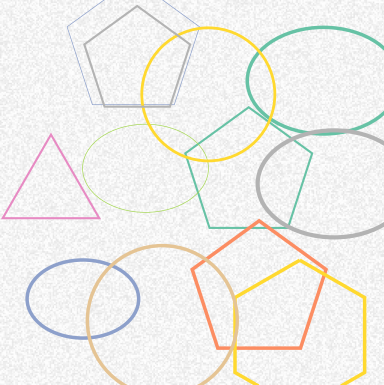[{"shape": "oval", "thickness": 2.5, "radius": 0.99, "center": [0.84, 0.79]}, {"shape": "pentagon", "thickness": 1.5, "radius": 0.87, "center": [0.646, 0.548]}, {"shape": "pentagon", "thickness": 2.5, "radius": 0.91, "center": [0.673, 0.244]}, {"shape": "pentagon", "thickness": 0.5, "radius": 0.9, "center": [0.346, 0.874]}, {"shape": "oval", "thickness": 2.5, "radius": 0.72, "center": [0.215, 0.223]}, {"shape": "triangle", "thickness": 1.5, "radius": 0.72, "center": [0.132, 0.506]}, {"shape": "oval", "thickness": 0.5, "radius": 0.82, "center": [0.378, 0.563]}, {"shape": "circle", "thickness": 2, "radius": 0.86, "center": [0.541, 0.755]}, {"shape": "hexagon", "thickness": 2.5, "radius": 0.97, "center": [0.779, 0.13]}, {"shape": "circle", "thickness": 2.5, "radius": 0.97, "center": [0.422, 0.167]}, {"shape": "oval", "thickness": 3, "radius": 0.99, "center": [0.868, 0.522]}, {"shape": "pentagon", "thickness": 1.5, "radius": 0.72, "center": [0.356, 0.84]}]